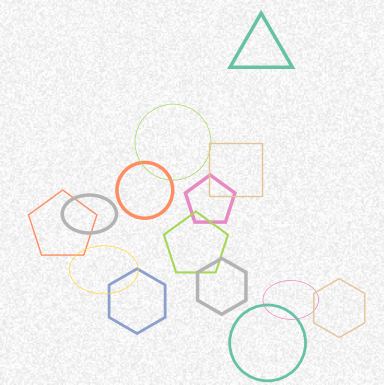[{"shape": "circle", "thickness": 2, "radius": 0.49, "center": [0.695, 0.109]}, {"shape": "triangle", "thickness": 2.5, "radius": 0.47, "center": [0.678, 0.872]}, {"shape": "circle", "thickness": 2.5, "radius": 0.36, "center": [0.376, 0.506]}, {"shape": "pentagon", "thickness": 1, "radius": 0.47, "center": [0.163, 0.413]}, {"shape": "hexagon", "thickness": 2, "radius": 0.42, "center": [0.356, 0.218]}, {"shape": "oval", "thickness": 0.5, "radius": 0.36, "center": [0.755, 0.221]}, {"shape": "pentagon", "thickness": 2.5, "radius": 0.34, "center": [0.546, 0.478]}, {"shape": "circle", "thickness": 0.5, "radius": 0.49, "center": [0.449, 0.631]}, {"shape": "pentagon", "thickness": 1.5, "radius": 0.44, "center": [0.509, 0.363]}, {"shape": "oval", "thickness": 0.5, "radius": 0.45, "center": [0.269, 0.299]}, {"shape": "hexagon", "thickness": 1, "radius": 0.38, "center": [0.881, 0.2]}, {"shape": "square", "thickness": 1, "radius": 0.34, "center": [0.612, 0.56]}, {"shape": "hexagon", "thickness": 2.5, "radius": 0.36, "center": [0.576, 0.256]}, {"shape": "oval", "thickness": 2.5, "radius": 0.35, "center": [0.232, 0.444]}]